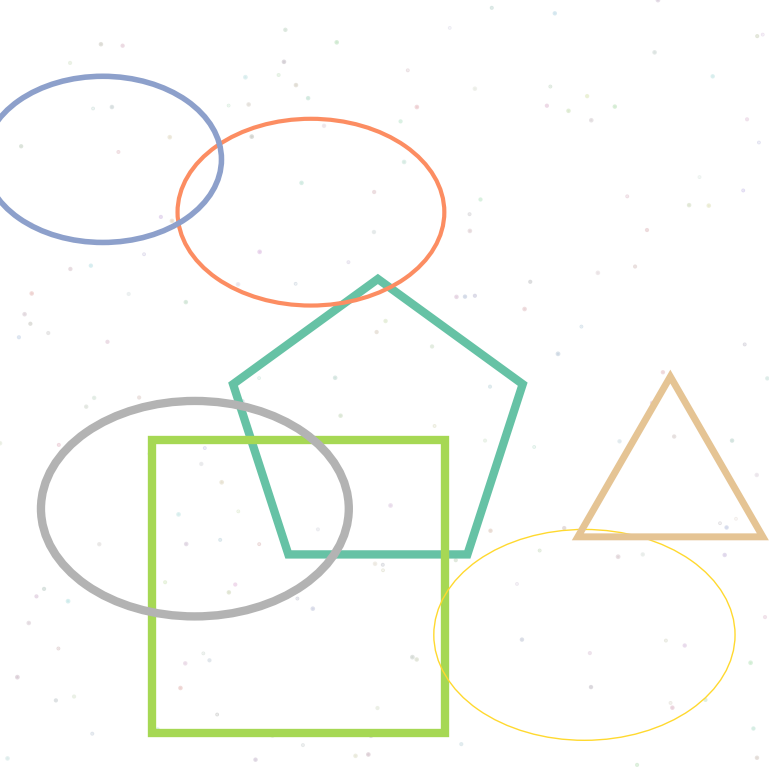[{"shape": "pentagon", "thickness": 3, "radius": 0.99, "center": [0.491, 0.44]}, {"shape": "oval", "thickness": 1.5, "radius": 0.87, "center": [0.404, 0.724]}, {"shape": "oval", "thickness": 2, "radius": 0.77, "center": [0.133, 0.793]}, {"shape": "square", "thickness": 3, "radius": 0.95, "center": [0.388, 0.238]}, {"shape": "oval", "thickness": 0.5, "radius": 0.98, "center": [0.759, 0.175]}, {"shape": "triangle", "thickness": 2.5, "radius": 0.69, "center": [0.871, 0.372]}, {"shape": "oval", "thickness": 3, "radius": 1.0, "center": [0.253, 0.339]}]